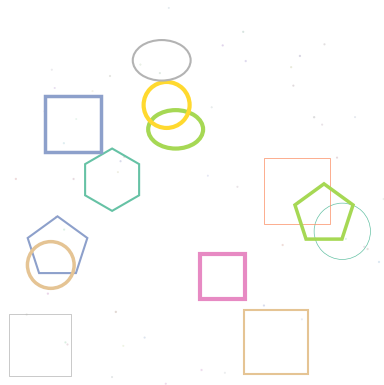[{"shape": "circle", "thickness": 0.5, "radius": 0.37, "center": [0.889, 0.399]}, {"shape": "hexagon", "thickness": 1.5, "radius": 0.41, "center": [0.291, 0.533]}, {"shape": "square", "thickness": 0.5, "radius": 0.43, "center": [0.771, 0.504]}, {"shape": "pentagon", "thickness": 1.5, "radius": 0.41, "center": [0.149, 0.357]}, {"shape": "square", "thickness": 2.5, "radius": 0.37, "center": [0.19, 0.678]}, {"shape": "square", "thickness": 3, "radius": 0.29, "center": [0.578, 0.283]}, {"shape": "pentagon", "thickness": 2.5, "radius": 0.4, "center": [0.842, 0.443]}, {"shape": "oval", "thickness": 3, "radius": 0.36, "center": [0.456, 0.664]}, {"shape": "circle", "thickness": 3, "radius": 0.3, "center": [0.433, 0.727]}, {"shape": "square", "thickness": 1.5, "radius": 0.41, "center": [0.716, 0.112]}, {"shape": "circle", "thickness": 2.5, "radius": 0.3, "center": [0.132, 0.312]}, {"shape": "square", "thickness": 0.5, "radius": 0.4, "center": [0.104, 0.104]}, {"shape": "oval", "thickness": 1.5, "radius": 0.38, "center": [0.42, 0.843]}]